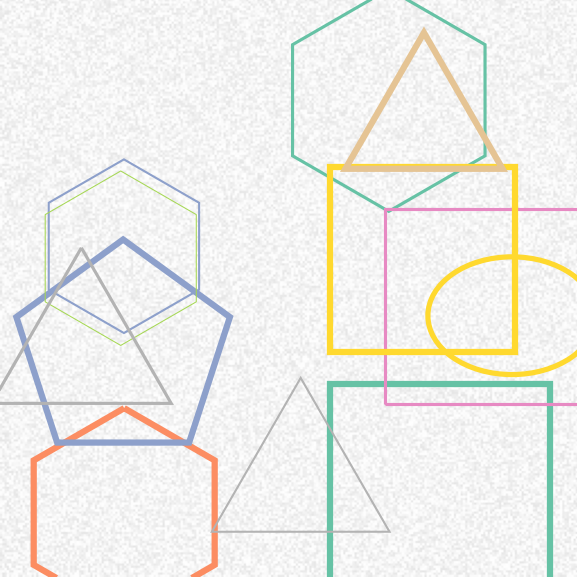[{"shape": "square", "thickness": 3, "radius": 0.95, "center": [0.762, 0.144]}, {"shape": "hexagon", "thickness": 1.5, "radius": 0.96, "center": [0.673, 0.826]}, {"shape": "hexagon", "thickness": 3, "radius": 0.9, "center": [0.215, 0.111]}, {"shape": "hexagon", "thickness": 1, "radius": 0.75, "center": [0.215, 0.573]}, {"shape": "pentagon", "thickness": 3, "radius": 0.97, "center": [0.213, 0.39]}, {"shape": "square", "thickness": 1.5, "radius": 0.84, "center": [0.836, 0.468]}, {"shape": "hexagon", "thickness": 0.5, "radius": 0.76, "center": [0.209, 0.552]}, {"shape": "square", "thickness": 3, "radius": 0.8, "center": [0.732, 0.55]}, {"shape": "oval", "thickness": 2.5, "radius": 0.73, "center": [0.887, 0.452]}, {"shape": "triangle", "thickness": 3, "radius": 0.79, "center": [0.734, 0.785]}, {"shape": "triangle", "thickness": 1.5, "radius": 0.9, "center": [0.141, 0.39]}, {"shape": "triangle", "thickness": 1, "radius": 0.89, "center": [0.521, 0.167]}]